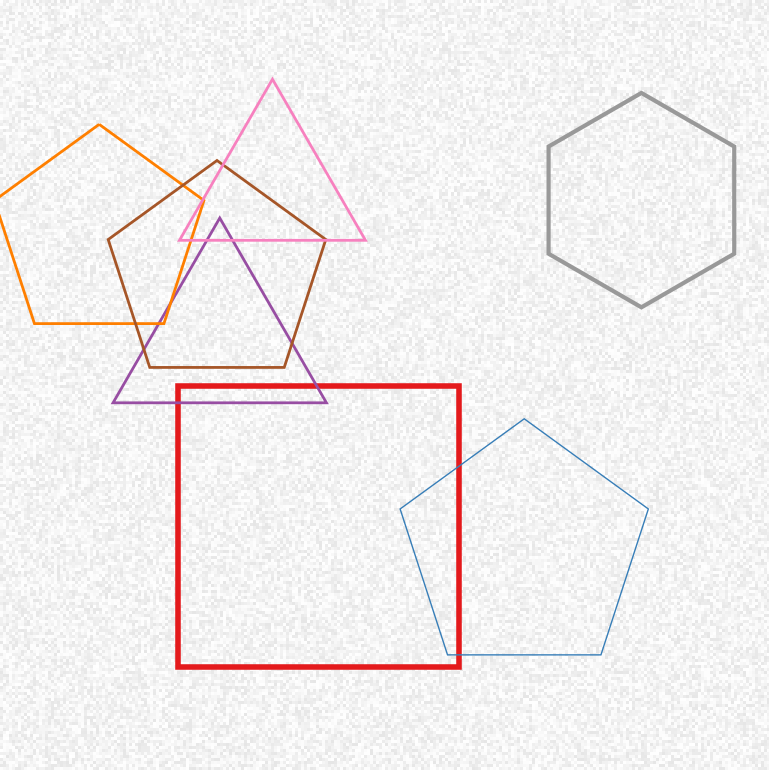[{"shape": "square", "thickness": 2, "radius": 0.91, "center": [0.414, 0.316]}, {"shape": "pentagon", "thickness": 0.5, "radius": 0.85, "center": [0.681, 0.287]}, {"shape": "triangle", "thickness": 1, "radius": 0.8, "center": [0.285, 0.557]}, {"shape": "pentagon", "thickness": 1, "radius": 0.72, "center": [0.129, 0.695]}, {"shape": "pentagon", "thickness": 1, "radius": 0.74, "center": [0.282, 0.643]}, {"shape": "triangle", "thickness": 1, "radius": 0.7, "center": [0.354, 0.758]}, {"shape": "hexagon", "thickness": 1.5, "radius": 0.7, "center": [0.833, 0.74]}]